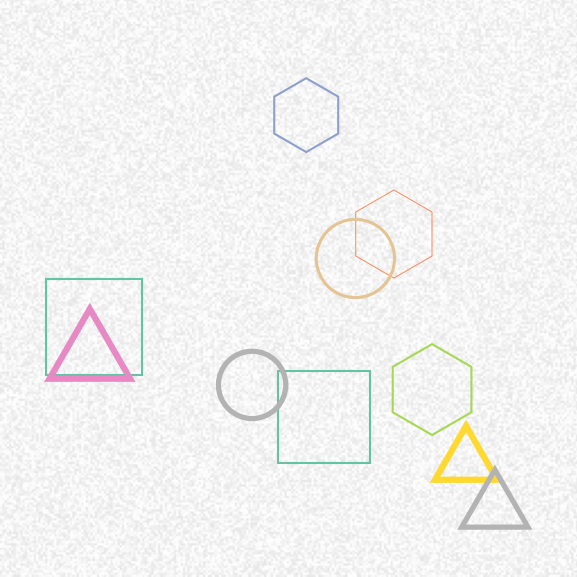[{"shape": "square", "thickness": 1, "radius": 0.42, "center": [0.162, 0.433]}, {"shape": "square", "thickness": 1, "radius": 0.4, "center": [0.561, 0.277]}, {"shape": "hexagon", "thickness": 0.5, "radius": 0.38, "center": [0.682, 0.594]}, {"shape": "hexagon", "thickness": 1, "radius": 0.32, "center": [0.53, 0.8]}, {"shape": "triangle", "thickness": 3, "radius": 0.4, "center": [0.156, 0.384]}, {"shape": "hexagon", "thickness": 1, "radius": 0.39, "center": [0.748, 0.325]}, {"shape": "triangle", "thickness": 3, "radius": 0.31, "center": [0.807, 0.199]}, {"shape": "circle", "thickness": 1.5, "radius": 0.34, "center": [0.615, 0.552]}, {"shape": "circle", "thickness": 2.5, "radius": 0.29, "center": [0.437, 0.333]}, {"shape": "triangle", "thickness": 2.5, "radius": 0.33, "center": [0.857, 0.119]}]